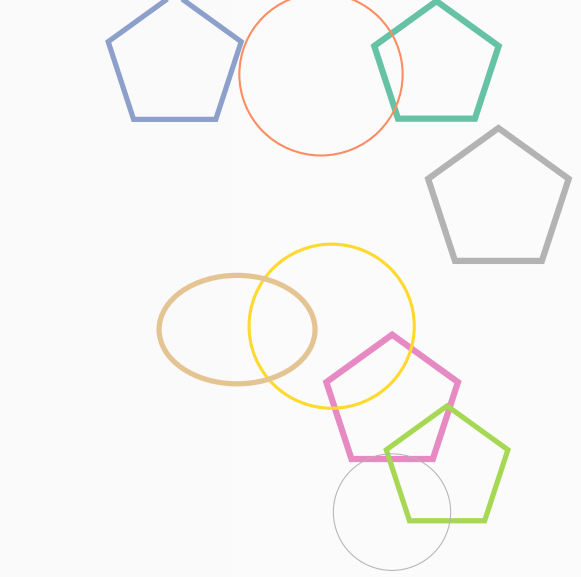[{"shape": "pentagon", "thickness": 3, "radius": 0.56, "center": [0.751, 0.885]}, {"shape": "circle", "thickness": 1, "radius": 0.7, "center": [0.552, 0.87]}, {"shape": "pentagon", "thickness": 2.5, "radius": 0.6, "center": [0.301, 0.89]}, {"shape": "pentagon", "thickness": 3, "radius": 0.6, "center": [0.675, 0.301]}, {"shape": "pentagon", "thickness": 2.5, "radius": 0.55, "center": [0.769, 0.186]}, {"shape": "circle", "thickness": 1.5, "radius": 0.71, "center": [0.571, 0.434]}, {"shape": "oval", "thickness": 2.5, "radius": 0.67, "center": [0.408, 0.428]}, {"shape": "circle", "thickness": 0.5, "radius": 0.5, "center": [0.674, 0.112]}, {"shape": "pentagon", "thickness": 3, "radius": 0.64, "center": [0.857, 0.65]}]